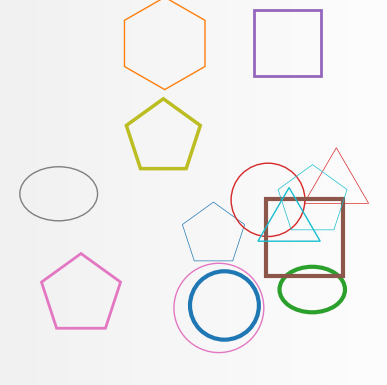[{"shape": "circle", "thickness": 3, "radius": 0.44, "center": [0.579, 0.207]}, {"shape": "pentagon", "thickness": 0.5, "radius": 0.42, "center": [0.551, 0.391]}, {"shape": "hexagon", "thickness": 1, "radius": 0.6, "center": [0.425, 0.887]}, {"shape": "oval", "thickness": 3, "radius": 0.42, "center": [0.806, 0.248]}, {"shape": "triangle", "thickness": 0.5, "radius": 0.48, "center": [0.868, 0.52]}, {"shape": "circle", "thickness": 1, "radius": 0.48, "center": [0.692, 0.481]}, {"shape": "square", "thickness": 2, "radius": 0.43, "center": [0.742, 0.888]}, {"shape": "square", "thickness": 3, "radius": 0.5, "center": [0.786, 0.382]}, {"shape": "circle", "thickness": 1, "radius": 0.58, "center": [0.565, 0.2]}, {"shape": "pentagon", "thickness": 2, "radius": 0.54, "center": [0.209, 0.234]}, {"shape": "oval", "thickness": 1, "radius": 0.5, "center": [0.151, 0.497]}, {"shape": "pentagon", "thickness": 2.5, "radius": 0.5, "center": [0.421, 0.643]}, {"shape": "pentagon", "thickness": 0.5, "radius": 0.47, "center": [0.807, 0.479]}, {"shape": "triangle", "thickness": 1, "radius": 0.46, "center": [0.746, 0.42]}]